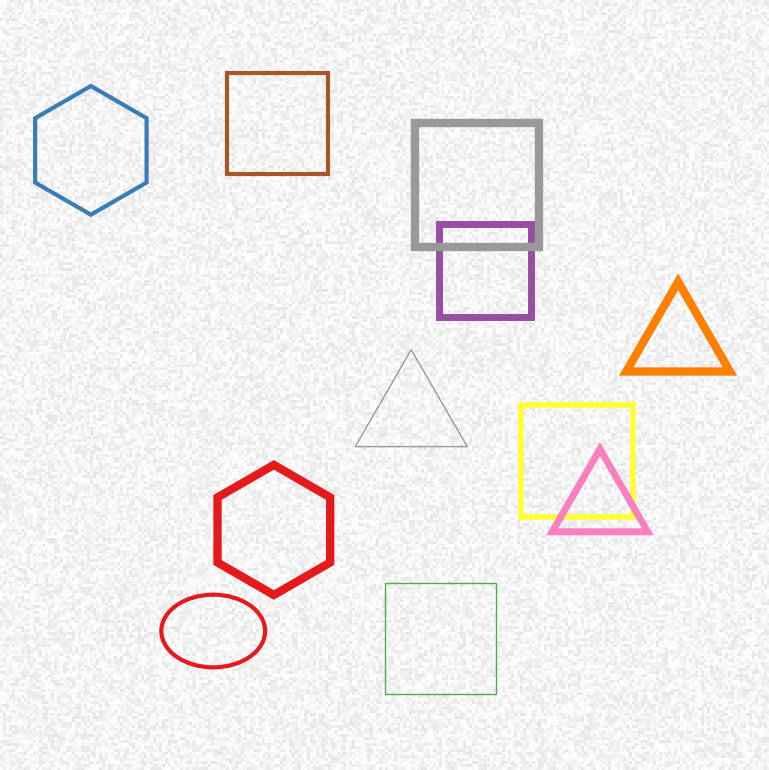[{"shape": "hexagon", "thickness": 3, "radius": 0.42, "center": [0.356, 0.312]}, {"shape": "oval", "thickness": 1.5, "radius": 0.34, "center": [0.277, 0.181]}, {"shape": "hexagon", "thickness": 1.5, "radius": 0.42, "center": [0.118, 0.805]}, {"shape": "square", "thickness": 0.5, "radius": 0.36, "center": [0.572, 0.171]}, {"shape": "square", "thickness": 2.5, "radius": 0.3, "center": [0.629, 0.649]}, {"shape": "triangle", "thickness": 3, "radius": 0.39, "center": [0.881, 0.556]}, {"shape": "square", "thickness": 2, "radius": 0.36, "center": [0.75, 0.401]}, {"shape": "square", "thickness": 1.5, "radius": 0.33, "center": [0.361, 0.839]}, {"shape": "triangle", "thickness": 2.5, "radius": 0.36, "center": [0.779, 0.345]}, {"shape": "triangle", "thickness": 0.5, "radius": 0.42, "center": [0.534, 0.462]}, {"shape": "square", "thickness": 3, "radius": 0.4, "center": [0.62, 0.76]}]